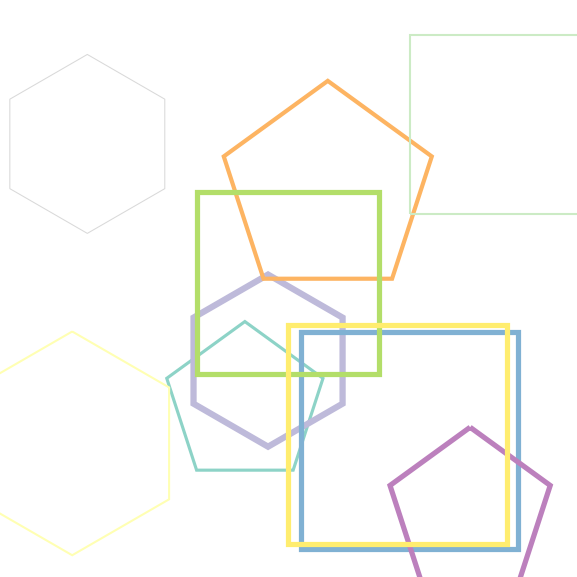[{"shape": "pentagon", "thickness": 1.5, "radius": 0.71, "center": [0.424, 0.3]}, {"shape": "hexagon", "thickness": 1, "radius": 0.97, "center": [0.125, 0.231]}, {"shape": "hexagon", "thickness": 3, "radius": 0.75, "center": [0.464, 0.375]}, {"shape": "square", "thickness": 2.5, "radius": 0.94, "center": [0.709, 0.237]}, {"shape": "pentagon", "thickness": 2, "radius": 0.95, "center": [0.568, 0.67]}, {"shape": "square", "thickness": 2.5, "radius": 0.79, "center": [0.499, 0.509]}, {"shape": "hexagon", "thickness": 0.5, "radius": 0.77, "center": [0.151, 0.75]}, {"shape": "pentagon", "thickness": 2.5, "radius": 0.73, "center": [0.814, 0.113]}, {"shape": "square", "thickness": 1, "radius": 0.77, "center": [0.865, 0.783]}, {"shape": "square", "thickness": 2.5, "radius": 0.95, "center": [0.688, 0.247]}]